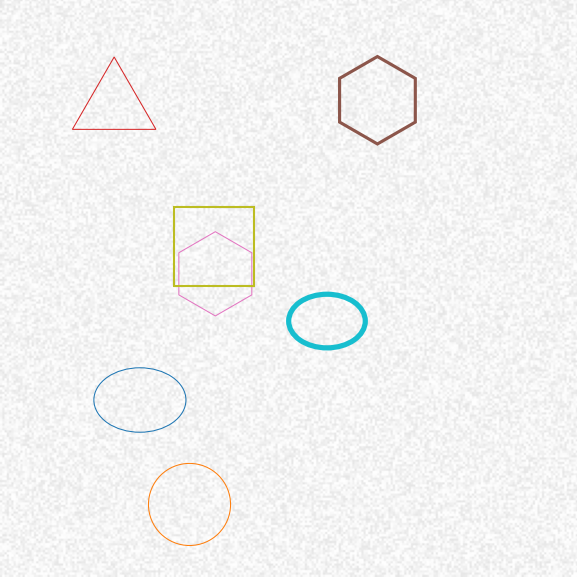[{"shape": "oval", "thickness": 0.5, "radius": 0.4, "center": [0.242, 0.306]}, {"shape": "circle", "thickness": 0.5, "radius": 0.36, "center": [0.328, 0.126]}, {"shape": "triangle", "thickness": 0.5, "radius": 0.42, "center": [0.198, 0.817]}, {"shape": "hexagon", "thickness": 1.5, "radius": 0.38, "center": [0.654, 0.826]}, {"shape": "hexagon", "thickness": 0.5, "radius": 0.36, "center": [0.373, 0.525]}, {"shape": "square", "thickness": 1, "radius": 0.35, "center": [0.37, 0.572]}, {"shape": "oval", "thickness": 2.5, "radius": 0.33, "center": [0.566, 0.443]}]